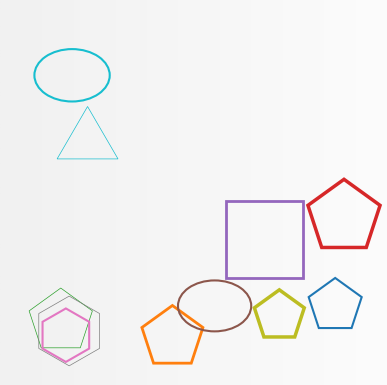[{"shape": "pentagon", "thickness": 1.5, "radius": 0.36, "center": [0.865, 0.206]}, {"shape": "pentagon", "thickness": 2, "radius": 0.41, "center": [0.445, 0.124]}, {"shape": "pentagon", "thickness": 0.5, "radius": 0.43, "center": [0.157, 0.166]}, {"shape": "pentagon", "thickness": 2.5, "radius": 0.49, "center": [0.888, 0.436]}, {"shape": "square", "thickness": 2, "radius": 0.5, "center": [0.682, 0.379]}, {"shape": "oval", "thickness": 1.5, "radius": 0.47, "center": [0.554, 0.205]}, {"shape": "hexagon", "thickness": 1.5, "radius": 0.35, "center": [0.17, 0.129]}, {"shape": "hexagon", "thickness": 0.5, "radius": 0.45, "center": [0.178, 0.14]}, {"shape": "pentagon", "thickness": 2.5, "radius": 0.34, "center": [0.721, 0.18]}, {"shape": "triangle", "thickness": 0.5, "radius": 0.45, "center": [0.226, 0.633]}, {"shape": "oval", "thickness": 1.5, "radius": 0.49, "center": [0.186, 0.804]}]